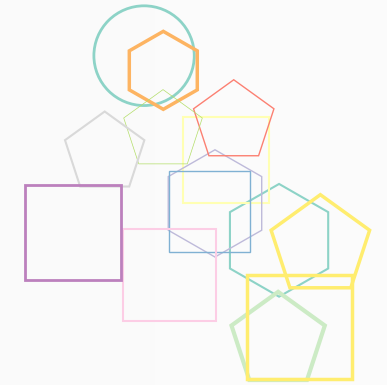[{"shape": "circle", "thickness": 2, "radius": 0.65, "center": [0.372, 0.855]}, {"shape": "hexagon", "thickness": 1.5, "radius": 0.73, "center": [0.72, 0.376]}, {"shape": "square", "thickness": 1.5, "radius": 0.56, "center": [0.583, 0.584]}, {"shape": "hexagon", "thickness": 1, "radius": 0.7, "center": [0.555, 0.472]}, {"shape": "pentagon", "thickness": 1, "radius": 0.55, "center": [0.603, 0.684]}, {"shape": "square", "thickness": 1, "radius": 0.52, "center": [0.541, 0.451]}, {"shape": "hexagon", "thickness": 2.5, "radius": 0.51, "center": [0.421, 0.817]}, {"shape": "pentagon", "thickness": 0.5, "radius": 0.53, "center": [0.421, 0.661]}, {"shape": "square", "thickness": 1.5, "radius": 0.6, "center": [0.437, 0.286]}, {"shape": "pentagon", "thickness": 1.5, "radius": 0.54, "center": [0.27, 0.603]}, {"shape": "square", "thickness": 2, "radius": 0.62, "center": [0.188, 0.395]}, {"shape": "pentagon", "thickness": 3, "radius": 0.63, "center": [0.718, 0.115]}, {"shape": "square", "thickness": 2.5, "radius": 0.68, "center": [0.773, 0.15]}, {"shape": "pentagon", "thickness": 2.5, "radius": 0.67, "center": [0.827, 0.361]}]